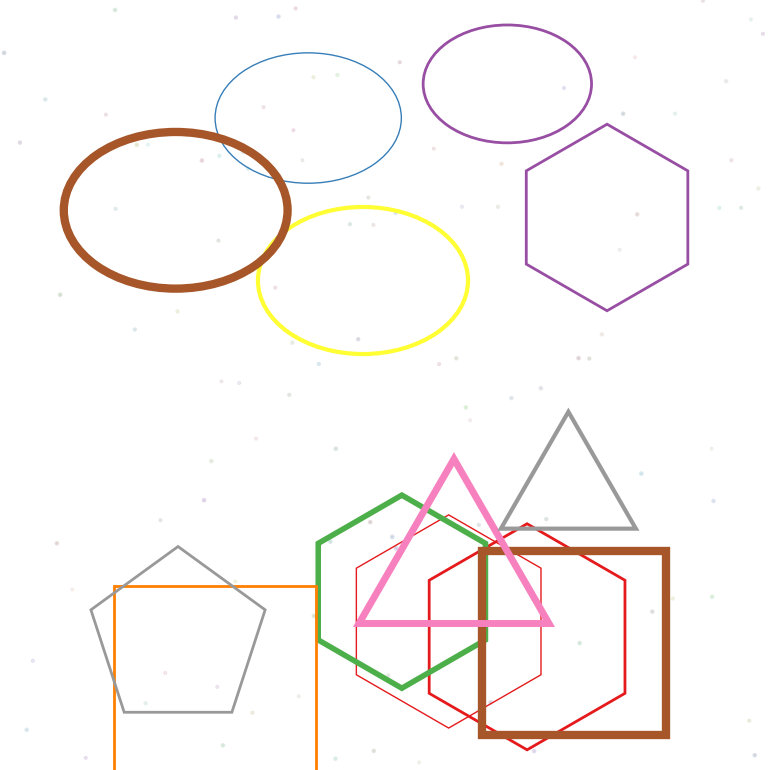[{"shape": "hexagon", "thickness": 0.5, "radius": 0.69, "center": [0.583, 0.193]}, {"shape": "hexagon", "thickness": 1, "radius": 0.73, "center": [0.685, 0.173]}, {"shape": "oval", "thickness": 0.5, "radius": 0.6, "center": [0.4, 0.847]}, {"shape": "hexagon", "thickness": 2, "radius": 0.63, "center": [0.522, 0.232]}, {"shape": "oval", "thickness": 1, "radius": 0.55, "center": [0.659, 0.891]}, {"shape": "hexagon", "thickness": 1, "radius": 0.61, "center": [0.788, 0.718]}, {"shape": "square", "thickness": 1, "radius": 0.66, "center": [0.28, 0.108]}, {"shape": "oval", "thickness": 1.5, "radius": 0.68, "center": [0.471, 0.636]}, {"shape": "oval", "thickness": 3, "radius": 0.73, "center": [0.228, 0.727]}, {"shape": "square", "thickness": 3, "radius": 0.6, "center": [0.745, 0.165]}, {"shape": "triangle", "thickness": 2.5, "radius": 0.71, "center": [0.59, 0.261]}, {"shape": "triangle", "thickness": 1.5, "radius": 0.51, "center": [0.738, 0.364]}, {"shape": "pentagon", "thickness": 1, "radius": 0.59, "center": [0.231, 0.171]}]